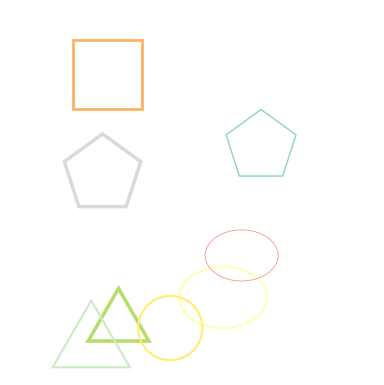[{"shape": "pentagon", "thickness": 1, "radius": 0.48, "center": [0.678, 0.62]}, {"shape": "oval", "thickness": 1.5, "radius": 0.57, "center": [0.58, 0.227]}, {"shape": "oval", "thickness": 0.5, "radius": 0.47, "center": [0.628, 0.337]}, {"shape": "square", "thickness": 2, "radius": 0.45, "center": [0.279, 0.806]}, {"shape": "triangle", "thickness": 2.5, "radius": 0.46, "center": [0.308, 0.16]}, {"shape": "pentagon", "thickness": 2.5, "radius": 0.52, "center": [0.266, 0.548]}, {"shape": "triangle", "thickness": 1.5, "radius": 0.58, "center": [0.237, 0.104]}, {"shape": "circle", "thickness": 1.5, "radius": 0.42, "center": [0.442, 0.148]}]